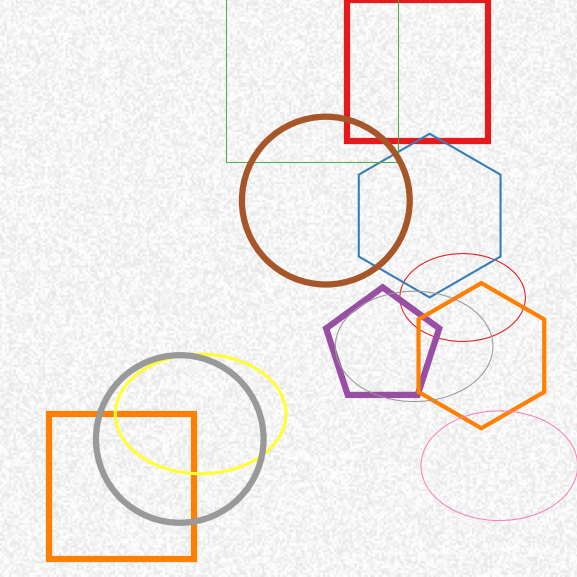[{"shape": "oval", "thickness": 0.5, "radius": 0.54, "center": [0.801, 0.484]}, {"shape": "square", "thickness": 3, "radius": 0.61, "center": [0.723, 0.877]}, {"shape": "hexagon", "thickness": 1, "radius": 0.71, "center": [0.744, 0.626]}, {"shape": "square", "thickness": 0.5, "radius": 0.75, "center": [0.54, 0.869]}, {"shape": "pentagon", "thickness": 3, "radius": 0.52, "center": [0.663, 0.399]}, {"shape": "hexagon", "thickness": 2, "radius": 0.63, "center": [0.834, 0.383]}, {"shape": "square", "thickness": 3, "radius": 0.63, "center": [0.21, 0.157]}, {"shape": "oval", "thickness": 1.5, "radius": 0.74, "center": [0.347, 0.282]}, {"shape": "circle", "thickness": 3, "radius": 0.73, "center": [0.564, 0.652]}, {"shape": "oval", "thickness": 0.5, "radius": 0.68, "center": [0.865, 0.193]}, {"shape": "oval", "thickness": 0.5, "radius": 0.68, "center": [0.717, 0.399]}, {"shape": "circle", "thickness": 3, "radius": 0.73, "center": [0.311, 0.239]}]